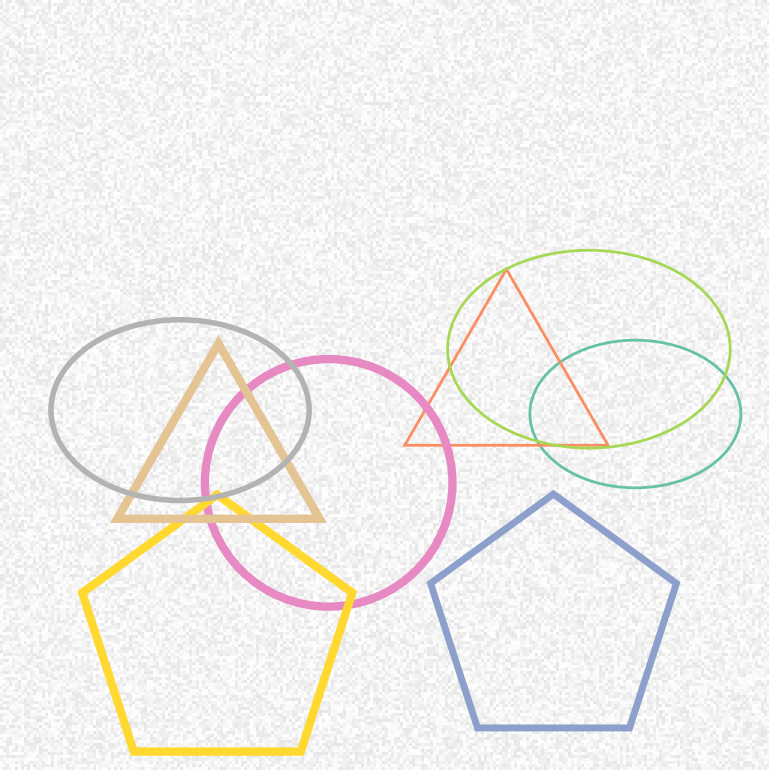[{"shape": "oval", "thickness": 1, "radius": 0.68, "center": [0.825, 0.462]}, {"shape": "triangle", "thickness": 1, "radius": 0.76, "center": [0.658, 0.498]}, {"shape": "pentagon", "thickness": 2.5, "radius": 0.84, "center": [0.719, 0.19]}, {"shape": "circle", "thickness": 3, "radius": 0.8, "center": [0.427, 0.373]}, {"shape": "oval", "thickness": 1, "radius": 0.92, "center": [0.765, 0.547]}, {"shape": "pentagon", "thickness": 3, "radius": 0.92, "center": [0.282, 0.173]}, {"shape": "triangle", "thickness": 3, "radius": 0.76, "center": [0.284, 0.402]}, {"shape": "oval", "thickness": 2, "radius": 0.84, "center": [0.234, 0.467]}]